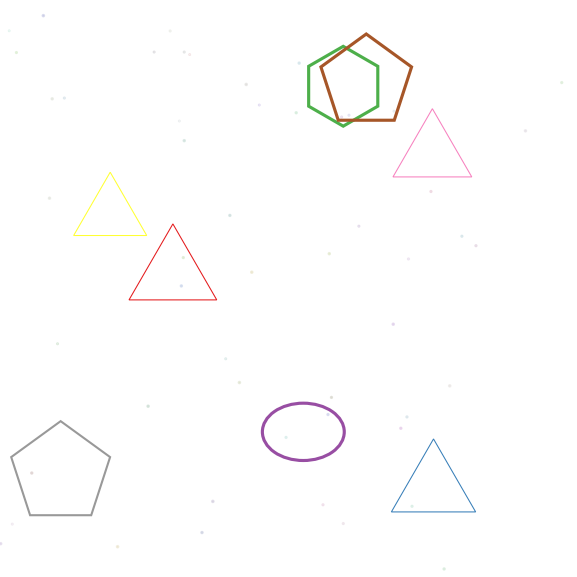[{"shape": "triangle", "thickness": 0.5, "radius": 0.44, "center": [0.299, 0.524]}, {"shape": "triangle", "thickness": 0.5, "radius": 0.42, "center": [0.751, 0.155]}, {"shape": "hexagon", "thickness": 1.5, "radius": 0.35, "center": [0.594, 0.85]}, {"shape": "oval", "thickness": 1.5, "radius": 0.35, "center": [0.525, 0.251]}, {"shape": "triangle", "thickness": 0.5, "radius": 0.37, "center": [0.191, 0.628]}, {"shape": "pentagon", "thickness": 1.5, "radius": 0.41, "center": [0.634, 0.858]}, {"shape": "triangle", "thickness": 0.5, "radius": 0.39, "center": [0.749, 0.732]}, {"shape": "pentagon", "thickness": 1, "radius": 0.45, "center": [0.105, 0.18]}]